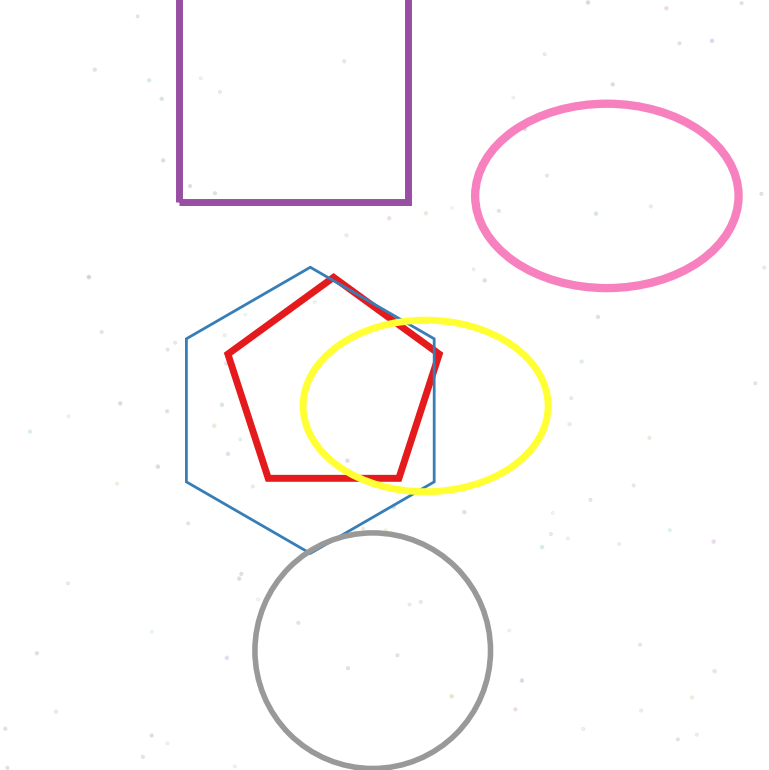[{"shape": "pentagon", "thickness": 2.5, "radius": 0.72, "center": [0.433, 0.496]}, {"shape": "hexagon", "thickness": 1, "radius": 0.93, "center": [0.403, 0.467]}, {"shape": "square", "thickness": 2.5, "radius": 0.75, "center": [0.381, 0.887]}, {"shape": "oval", "thickness": 2.5, "radius": 0.8, "center": [0.553, 0.473]}, {"shape": "oval", "thickness": 3, "radius": 0.86, "center": [0.788, 0.746]}, {"shape": "circle", "thickness": 2, "radius": 0.76, "center": [0.484, 0.155]}]